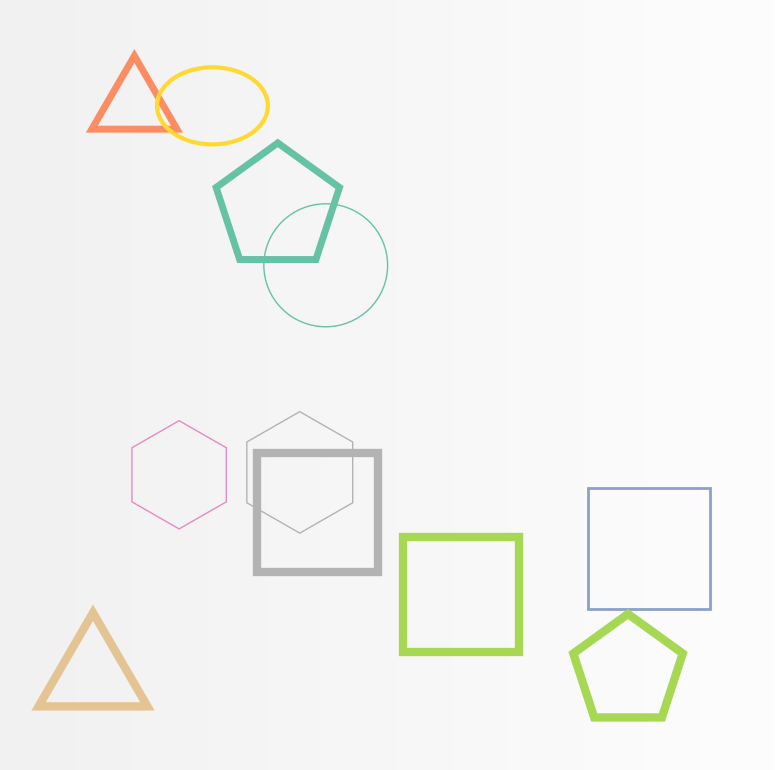[{"shape": "pentagon", "thickness": 2.5, "radius": 0.42, "center": [0.358, 0.731]}, {"shape": "circle", "thickness": 0.5, "radius": 0.4, "center": [0.42, 0.655]}, {"shape": "triangle", "thickness": 2.5, "radius": 0.32, "center": [0.173, 0.864]}, {"shape": "square", "thickness": 1, "radius": 0.39, "center": [0.837, 0.288]}, {"shape": "hexagon", "thickness": 0.5, "radius": 0.35, "center": [0.231, 0.383]}, {"shape": "square", "thickness": 3, "radius": 0.37, "center": [0.595, 0.228]}, {"shape": "pentagon", "thickness": 3, "radius": 0.37, "center": [0.81, 0.128]}, {"shape": "oval", "thickness": 1.5, "radius": 0.36, "center": [0.274, 0.863]}, {"shape": "triangle", "thickness": 3, "radius": 0.41, "center": [0.12, 0.123]}, {"shape": "hexagon", "thickness": 0.5, "radius": 0.39, "center": [0.387, 0.387]}, {"shape": "square", "thickness": 3, "radius": 0.39, "center": [0.41, 0.334]}]